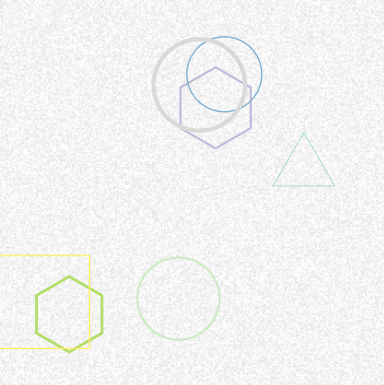[{"shape": "triangle", "thickness": 0.5, "radius": 0.46, "center": [0.789, 0.563]}, {"shape": "hexagon", "thickness": 1.5, "radius": 0.53, "center": [0.56, 0.72]}, {"shape": "circle", "thickness": 1, "radius": 0.49, "center": [0.583, 0.807]}, {"shape": "hexagon", "thickness": 2, "radius": 0.49, "center": [0.18, 0.184]}, {"shape": "circle", "thickness": 3, "radius": 0.59, "center": [0.518, 0.779]}, {"shape": "circle", "thickness": 1.5, "radius": 0.53, "center": [0.464, 0.224]}, {"shape": "square", "thickness": 1, "radius": 0.6, "center": [0.11, 0.217]}]